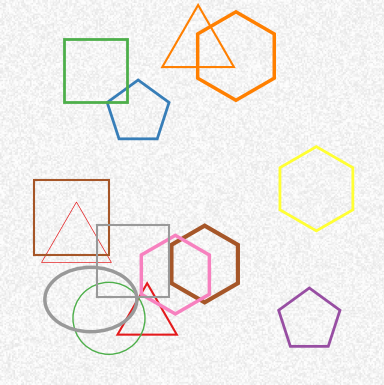[{"shape": "triangle", "thickness": 0.5, "radius": 0.52, "center": [0.199, 0.371]}, {"shape": "triangle", "thickness": 1.5, "radius": 0.44, "center": [0.382, 0.175]}, {"shape": "pentagon", "thickness": 2, "radius": 0.42, "center": [0.359, 0.708]}, {"shape": "circle", "thickness": 1, "radius": 0.47, "center": [0.283, 0.173]}, {"shape": "square", "thickness": 2, "radius": 0.41, "center": [0.249, 0.817]}, {"shape": "pentagon", "thickness": 2, "radius": 0.42, "center": [0.803, 0.168]}, {"shape": "triangle", "thickness": 1.5, "radius": 0.54, "center": [0.515, 0.88]}, {"shape": "hexagon", "thickness": 2.5, "radius": 0.57, "center": [0.613, 0.854]}, {"shape": "hexagon", "thickness": 2, "radius": 0.55, "center": [0.822, 0.51]}, {"shape": "hexagon", "thickness": 3, "radius": 0.5, "center": [0.532, 0.314]}, {"shape": "square", "thickness": 1.5, "radius": 0.49, "center": [0.186, 0.435]}, {"shape": "hexagon", "thickness": 2.5, "radius": 0.51, "center": [0.455, 0.287]}, {"shape": "square", "thickness": 1.5, "radius": 0.47, "center": [0.345, 0.322]}, {"shape": "oval", "thickness": 2.5, "radius": 0.6, "center": [0.236, 0.222]}]